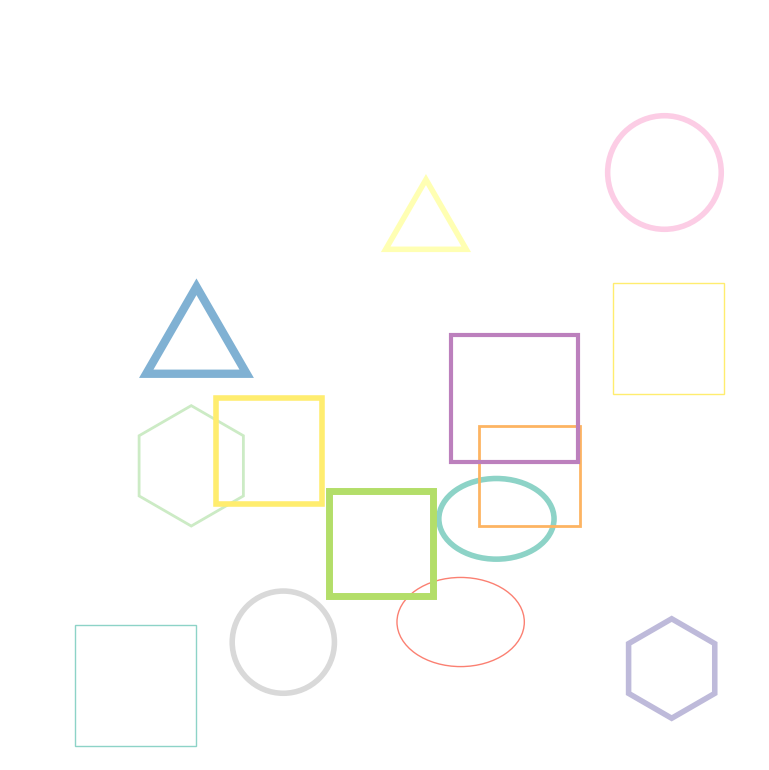[{"shape": "oval", "thickness": 2, "radius": 0.37, "center": [0.645, 0.326]}, {"shape": "square", "thickness": 0.5, "radius": 0.39, "center": [0.176, 0.11]}, {"shape": "triangle", "thickness": 2, "radius": 0.3, "center": [0.553, 0.706]}, {"shape": "hexagon", "thickness": 2, "radius": 0.32, "center": [0.872, 0.132]}, {"shape": "oval", "thickness": 0.5, "radius": 0.41, "center": [0.598, 0.192]}, {"shape": "triangle", "thickness": 3, "radius": 0.38, "center": [0.255, 0.552]}, {"shape": "square", "thickness": 1, "radius": 0.33, "center": [0.688, 0.382]}, {"shape": "square", "thickness": 2.5, "radius": 0.34, "center": [0.495, 0.294]}, {"shape": "circle", "thickness": 2, "radius": 0.37, "center": [0.863, 0.776]}, {"shape": "circle", "thickness": 2, "radius": 0.33, "center": [0.368, 0.166]}, {"shape": "square", "thickness": 1.5, "radius": 0.41, "center": [0.669, 0.482]}, {"shape": "hexagon", "thickness": 1, "radius": 0.39, "center": [0.248, 0.395]}, {"shape": "square", "thickness": 0.5, "radius": 0.36, "center": [0.868, 0.561]}, {"shape": "square", "thickness": 2, "radius": 0.34, "center": [0.349, 0.414]}]